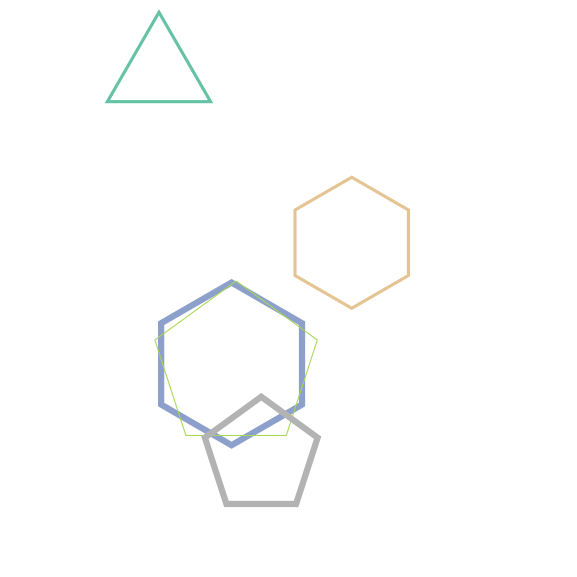[{"shape": "triangle", "thickness": 1.5, "radius": 0.52, "center": [0.275, 0.875]}, {"shape": "hexagon", "thickness": 3, "radius": 0.7, "center": [0.401, 0.369]}, {"shape": "pentagon", "thickness": 0.5, "radius": 0.74, "center": [0.409, 0.365]}, {"shape": "hexagon", "thickness": 1.5, "radius": 0.57, "center": [0.609, 0.579]}, {"shape": "pentagon", "thickness": 3, "radius": 0.51, "center": [0.452, 0.209]}]